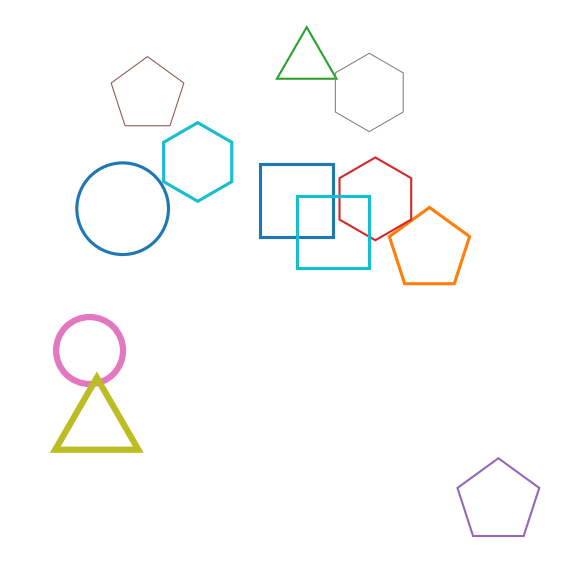[{"shape": "square", "thickness": 1.5, "radius": 0.32, "center": [0.513, 0.653]}, {"shape": "circle", "thickness": 1.5, "radius": 0.4, "center": [0.212, 0.638]}, {"shape": "pentagon", "thickness": 1.5, "radius": 0.37, "center": [0.744, 0.567]}, {"shape": "triangle", "thickness": 1, "radius": 0.3, "center": [0.531, 0.893]}, {"shape": "hexagon", "thickness": 1, "radius": 0.36, "center": [0.65, 0.655]}, {"shape": "pentagon", "thickness": 1, "radius": 0.37, "center": [0.863, 0.131]}, {"shape": "pentagon", "thickness": 0.5, "radius": 0.33, "center": [0.255, 0.835]}, {"shape": "circle", "thickness": 3, "radius": 0.29, "center": [0.155, 0.392]}, {"shape": "hexagon", "thickness": 0.5, "radius": 0.34, "center": [0.639, 0.839]}, {"shape": "triangle", "thickness": 3, "radius": 0.42, "center": [0.168, 0.262]}, {"shape": "square", "thickness": 1.5, "radius": 0.31, "center": [0.577, 0.598]}, {"shape": "hexagon", "thickness": 1.5, "radius": 0.34, "center": [0.342, 0.719]}]